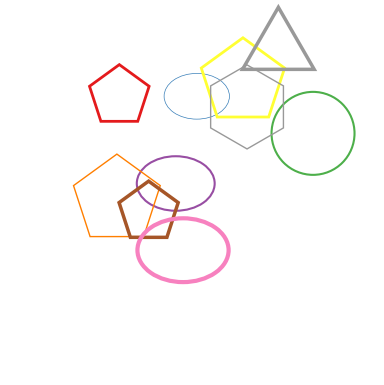[{"shape": "pentagon", "thickness": 2, "radius": 0.41, "center": [0.31, 0.751]}, {"shape": "oval", "thickness": 0.5, "radius": 0.42, "center": [0.511, 0.75]}, {"shape": "circle", "thickness": 1.5, "radius": 0.54, "center": [0.813, 0.654]}, {"shape": "oval", "thickness": 1.5, "radius": 0.51, "center": [0.456, 0.523]}, {"shape": "pentagon", "thickness": 1, "radius": 0.59, "center": [0.304, 0.481]}, {"shape": "pentagon", "thickness": 2, "radius": 0.57, "center": [0.631, 0.788]}, {"shape": "pentagon", "thickness": 2.5, "radius": 0.4, "center": [0.386, 0.449]}, {"shape": "oval", "thickness": 3, "radius": 0.59, "center": [0.475, 0.35]}, {"shape": "triangle", "thickness": 2.5, "radius": 0.54, "center": [0.723, 0.874]}, {"shape": "hexagon", "thickness": 1, "radius": 0.55, "center": [0.642, 0.722]}]